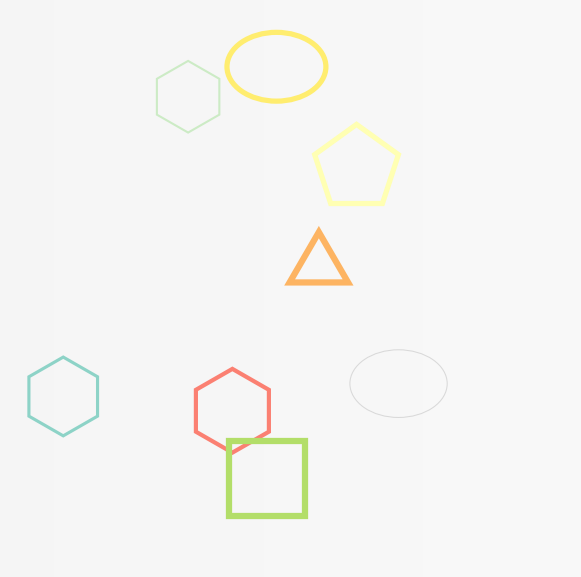[{"shape": "hexagon", "thickness": 1.5, "radius": 0.34, "center": [0.109, 0.313]}, {"shape": "pentagon", "thickness": 2.5, "radius": 0.38, "center": [0.613, 0.708]}, {"shape": "hexagon", "thickness": 2, "radius": 0.36, "center": [0.4, 0.288]}, {"shape": "triangle", "thickness": 3, "radius": 0.29, "center": [0.549, 0.539]}, {"shape": "square", "thickness": 3, "radius": 0.33, "center": [0.46, 0.171]}, {"shape": "oval", "thickness": 0.5, "radius": 0.42, "center": [0.686, 0.335]}, {"shape": "hexagon", "thickness": 1, "radius": 0.31, "center": [0.324, 0.832]}, {"shape": "oval", "thickness": 2.5, "radius": 0.43, "center": [0.476, 0.884]}]